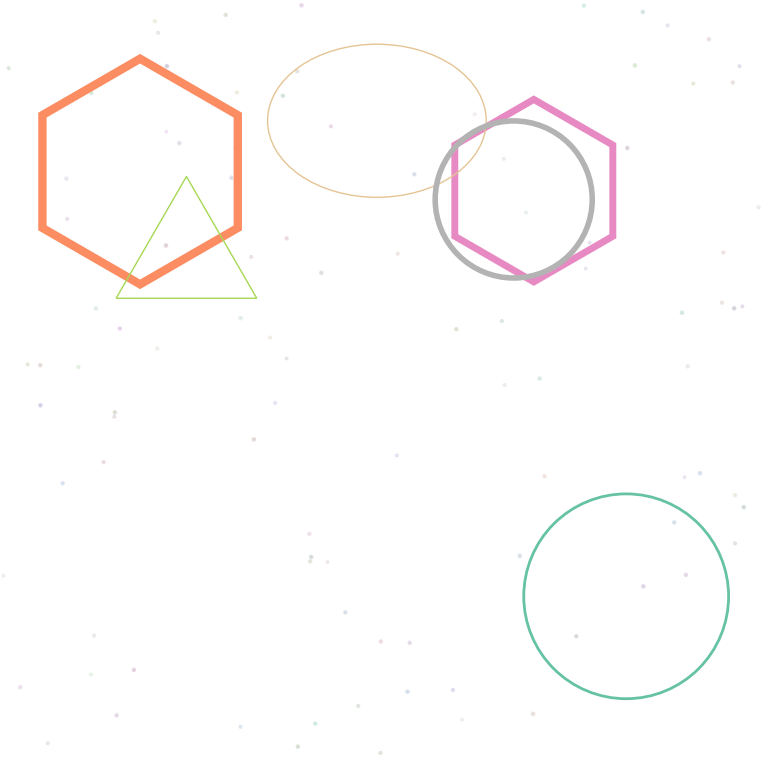[{"shape": "circle", "thickness": 1, "radius": 0.67, "center": [0.813, 0.226]}, {"shape": "hexagon", "thickness": 3, "radius": 0.73, "center": [0.182, 0.777]}, {"shape": "hexagon", "thickness": 2.5, "radius": 0.59, "center": [0.693, 0.752]}, {"shape": "triangle", "thickness": 0.5, "radius": 0.53, "center": [0.242, 0.665]}, {"shape": "oval", "thickness": 0.5, "radius": 0.71, "center": [0.489, 0.843]}, {"shape": "circle", "thickness": 2, "radius": 0.51, "center": [0.667, 0.741]}]